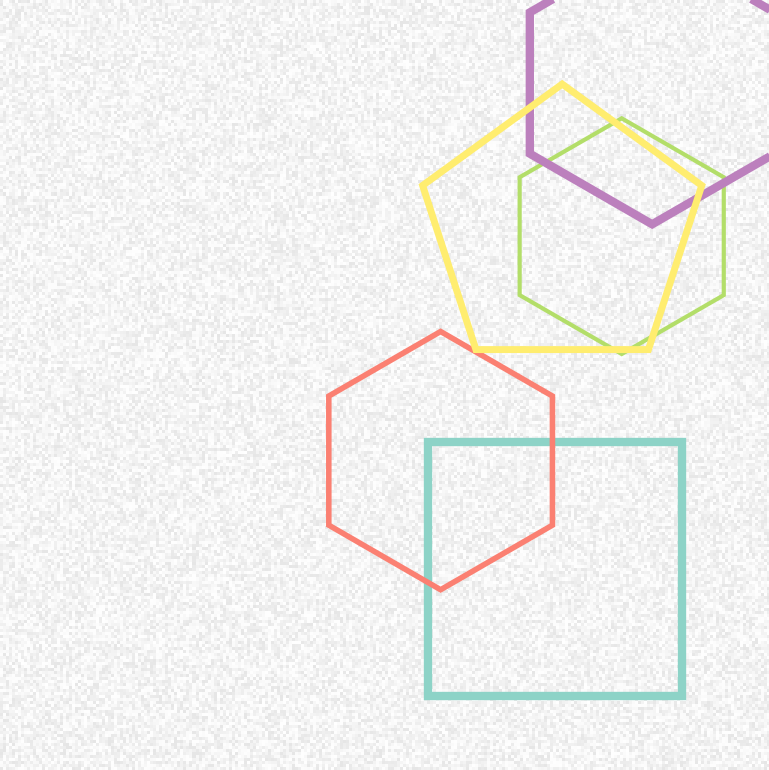[{"shape": "square", "thickness": 3, "radius": 0.82, "center": [0.721, 0.261]}, {"shape": "hexagon", "thickness": 2, "radius": 0.84, "center": [0.572, 0.402]}, {"shape": "hexagon", "thickness": 1.5, "radius": 0.77, "center": [0.807, 0.693]}, {"shape": "hexagon", "thickness": 3, "radius": 0.92, "center": [0.847, 0.892]}, {"shape": "pentagon", "thickness": 2.5, "radius": 0.95, "center": [0.73, 0.7]}]